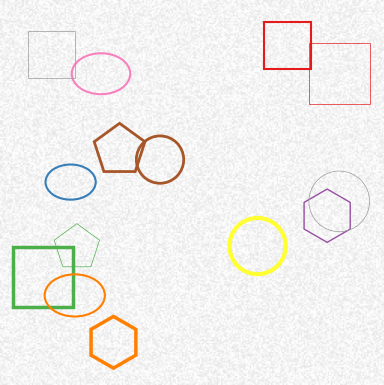[{"shape": "square", "thickness": 1.5, "radius": 0.3, "center": [0.747, 0.882]}, {"shape": "square", "thickness": 0.5, "radius": 0.4, "center": [0.881, 0.809]}, {"shape": "oval", "thickness": 1.5, "radius": 0.33, "center": [0.183, 0.527]}, {"shape": "square", "thickness": 2.5, "radius": 0.39, "center": [0.111, 0.28]}, {"shape": "pentagon", "thickness": 0.5, "radius": 0.31, "center": [0.2, 0.357]}, {"shape": "hexagon", "thickness": 1, "radius": 0.35, "center": [0.85, 0.44]}, {"shape": "hexagon", "thickness": 2.5, "radius": 0.34, "center": [0.295, 0.111]}, {"shape": "oval", "thickness": 1.5, "radius": 0.39, "center": [0.194, 0.233]}, {"shape": "circle", "thickness": 3, "radius": 0.37, "center": [0.669, 0.361]}, {"shape": "circle", "thickness": 2, "radius": 0.31, "center": [0.416, 0.585]}, {"shape": "pentagon", "thickness": 2, "radius": 0.35, "center": [0.311, 0.61]}, {"shape": "oval", "thickness": 1.5, "radius": 0.38, "center": [0.262, 0.809]}, {"shape": "square", "thickness": 0.5, "radius": 0.3, "center": [0.134, 0.858]}, {"shape": "circle", "thickness": 0.5, "radius": 0.39, "center": [0.881, 0.477]}]